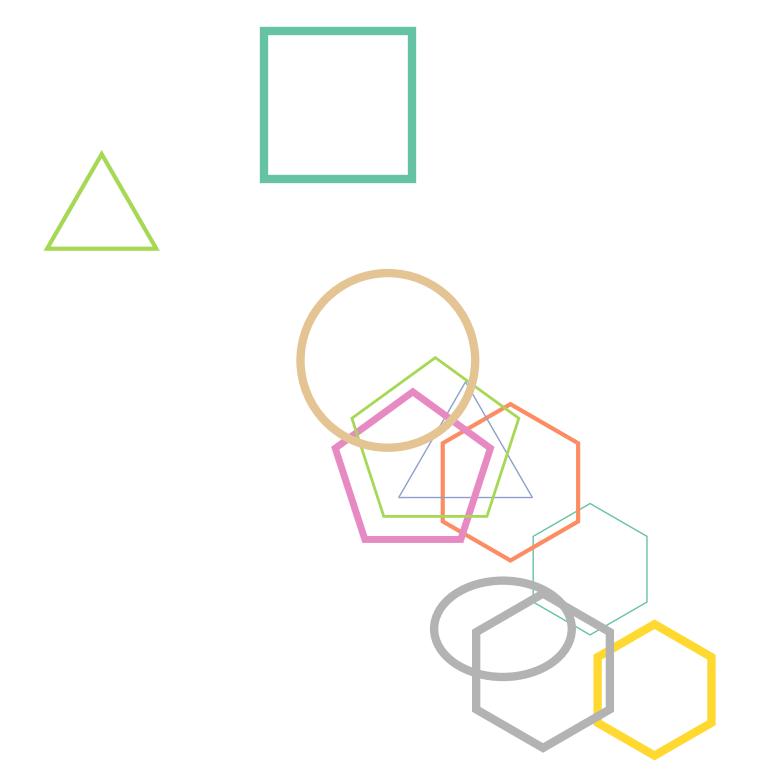[{"shape": "hexagon", "thickness": 0.5, "radius": 0.43, "center": [0.766, 0.261]}, {"shape": "square", "thickness": 3, "radius": 0.48, "center": [0.439, 0.864]}, {"shape": "hexagon", "thickness": 1.5, "radius": 0.51, "center": [0.663, 0.374]}, {"shape": "triangle", "thickness": 0.5, "radius": 0.5, "center": [0.605, 0.404]}, {"shape": "pentagon", "thickness": 2.5, "radius": 0.53, "center": [0.536, 0.385]}, {"shape": "pentagon", "thickness": 1, "radius": 0.57, "center": [0.565, 0.422]}, {"shape": "triangle", "thickness": 1.5, "radius": 0.41, "center": [0.132, 0.718]}, {"shape": "hexagon", "thickness": 3, "radius": 0.43, "center": [0.85, 0.104]}, {"shape": "circle", "thickness": 3, "radius": 0.57, "center": [0.504, 0.532]}, {"shape": "oval", "thickness": 3, "radius": 0.45, "center": [0.653, 0.183]}, {"shape": "hexagon", "thickness": 3, "radius": 0.5, "center": [0.705, 0.129]}]